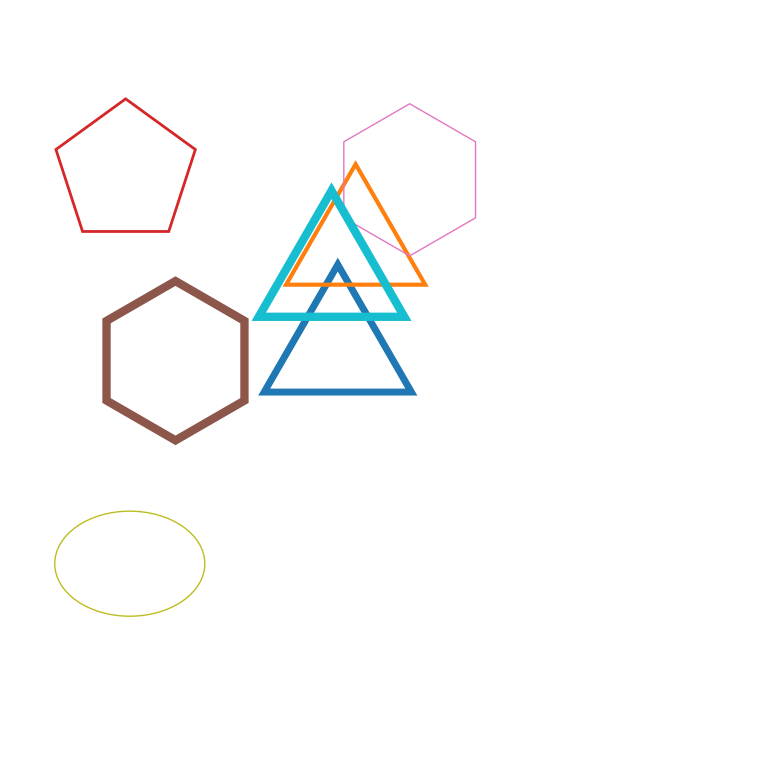[{"shape": "triangle", "thickness": 2.5, "radius": 0.55, "center": [0.439, 0.546]}, {"shape": "triangle", "thickness": 1.5, "radius": 0.52, "center": [0.462, 0.682]}, {"shape": "pentagon", "thickness": 1, "radius": 0.48, "center": [0.163, 0.776]}, {"shape": "hexagon", "thickness": 3, "radius": 0.52, "center": [0.228, 0.532]}, {"shape": "hexagon", "thickness": 0.5, "radius": 0.49, "center": [0.532, 0.766]}, {"shape": "oval", "thickness": 0.5, "radius": 0.49, "center": [0.169, 0.268]}, {"shape": "triangle", "thickness": 3, "radius": 0.55, "center": [0.431, 0.643]}]